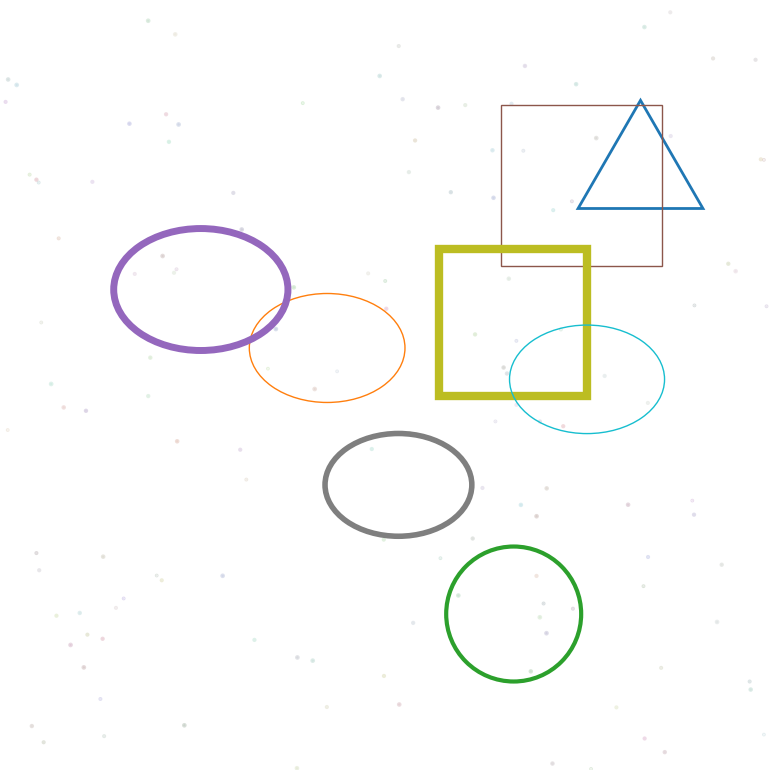[{"shape": "triangle", "thickness": 1, "radius": 0.47, "center": [0.832, 0.776]}, {"shape": "oval", "thickness": 0.5, "radius": 0.51, "center": [0.425, 0.548]}, {"shape": "circle", "thickness": 1.5, "radius": 0.44, "center": [0.667, 0.203]}, {"shape": "oval", "thickness": 2.5, "radius": 0.57, "center": [0.261, 0.624]}, {"shape": "square", "thickness": 0.5, "radius": 0.52, "center": [0.756, 0.759]}, {"shape": "oval", "thickness": 2, "radius": 0.48, "center": [0.517, 0.37]}, {"shape": "square", "thickness": 3, "radius": 0.48, "center": [0.666, 0.581]}, {"shape": "oval", "thickness": 0.5, "radius": 0.5, "center": [0.762, 0.507]}]